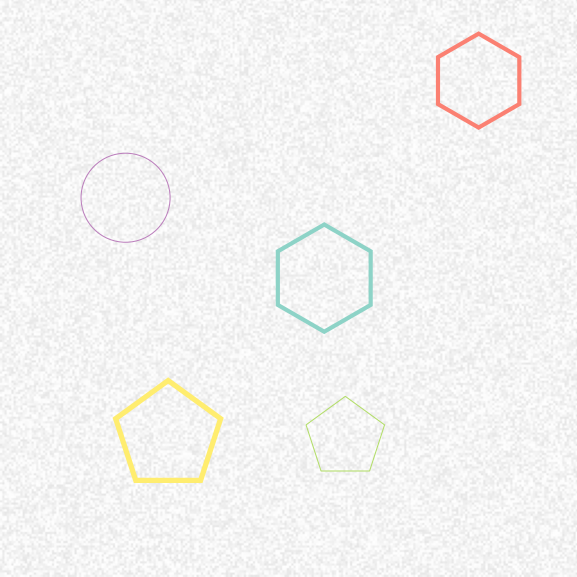[{"shape": "hexagon", "thickness": 2, "radius": 0.46, "center": [0.561, 0.518]}, {"shape": "hexagon", "thickness": 2, "radius": 0.41, "center": [0.829, 0.86]}, {"shape": "pentagon", "thickness": 0.5, "radius": 0.36, "center": [0.598, 0.241]}, {"shape": "circle", "thickness": 0.5, "radius": 0.39, "center": [0.217, 0.657]}, {"shape": "pentagon", "thickness": 2.5, "radius": 0.48, "center": [0.291, 0.245]}]